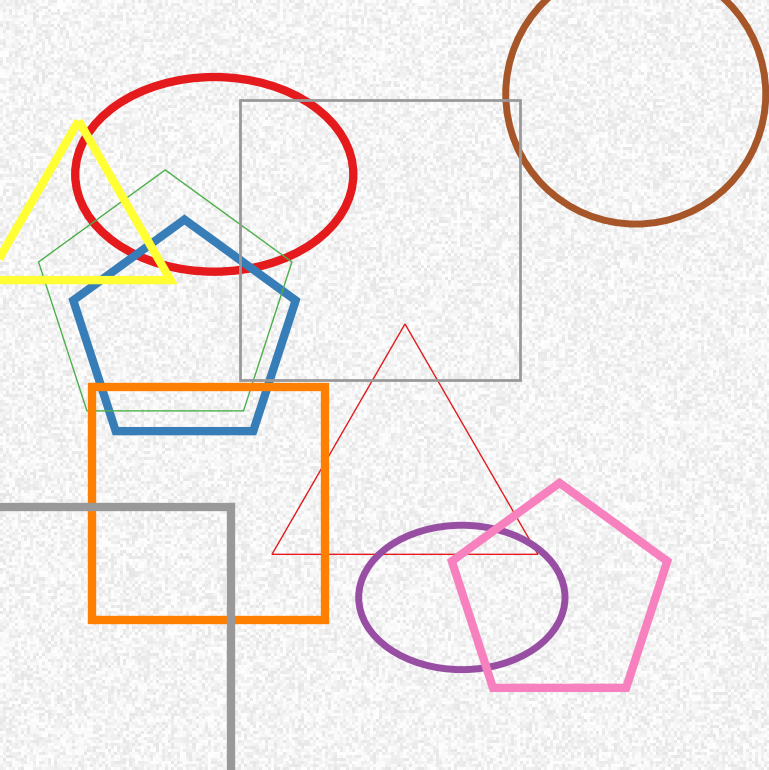[{"shape": "triangle", "thickness": 0.5, "radius": 1.0, "center": [0.526, 0.38]}, {"shape": "oval", "thickness": 3, "radius": 0.9, "center": [0.278, 0.774]}, {"shape": "pentagon", "thickness": 3, "radius": 0.76, "center": [0.24, 0.563]}, {"shape": "pentagon", "thickness": 0.5, "radius": 0.86, "center": [0.215, 0.606]}, {"shape": "oval", "thickness": 2.5, "radius": 0.67, "center": [0.6, 0.224]}, {"shape": "square", "thickness": 3, "radius": 0.76, "center": [0.271, 0.346]}, {"shape": "triangle", "thickness": 3, "radius": 0.69, "center": [0.102, 0.705]}, {"shape": "circle", "thickness": 2.5, "radius": 0.84, "center": [0.826, 0.878]}, {"shape": "pentagon", "thickness": 3, "radius": 0.74, "center": [0.727, 0.226]}, {"shape": "square", "thickness": 3, "radius": 0.94, "center": [0.111, 0.152]}, {"shape": "square", "thickness": 1, "radius": 0.91, "center": [0.493, 0.689]}]